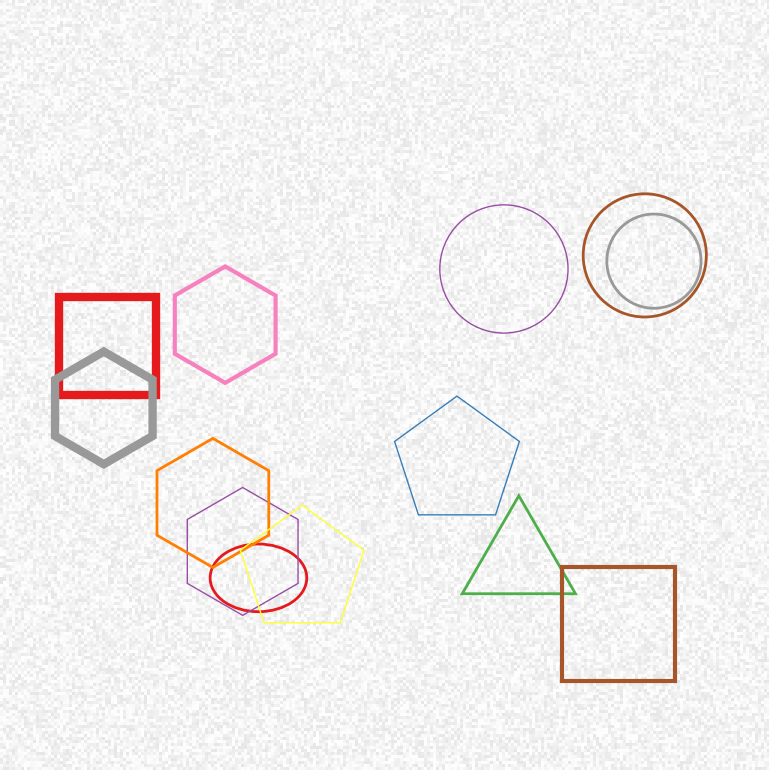[{"shape": "oval", "thickness": 1, "radius": 0.31, "center": [0.336, 0.25]}, {"shape": "square", "thickness": 3, "radius": 0.32, "center": [0.14, 0.551]}, {"shape": "pentagon", "thickness": 0.5, "radius": 0.43, "center": [0.593, 0.4]}, {"shape": "triangle", "thickness": 1, "radius": 0.42, "center": [0.674, 0.271]}, {"shape": "circle", "thickness": 0.5, "radius": 0.42, "center": [0.654, 0.651]}, {"shape": "hexagon", "thickness": 0.5, "radius": 0.42, "center": [0.315, 0.284]}, {"shape": "hexagon", "thickness": 1, "radius": 0.42, "center": [0.276, 0.347]}, {"shape": "pentagon", "thickness": 0.5, "radius": 0.42, "center": [0.392, 0.259]}, {"shape": "circle", "thickness": 1, "radius": 0.4, "center": [0.837, 0.668]}, {"shape": "square", "thickness": 1.5, "radius": 0.37, "center": [0.803, 0.189]}, {"shape": "hexagon", "thickness": 1.5, "radius": 0.38, "center": [0.292, 0.578]}, {"shape": "circle", "thickness": 1, "radius": 0.31, "center": [0.849, 0.661]}, {"shape": "hexagon", "thickness": 3, "radius": 0.37, "center": [0.135, 0.47]}]